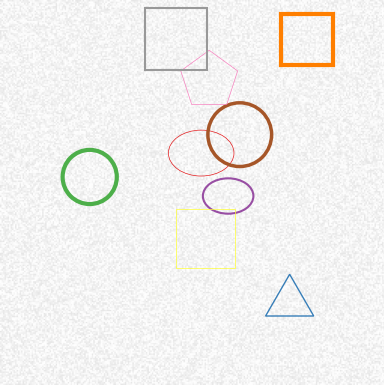[{"shape": "oval", "thickness": 0.5, "radius": 0.43, "center": [0.523, 0.602]}, {"shape": "triangle", "thickness": 1, "radius": 0.36, "center": [0.752, 0.215]}, {"shape": "circle", "thickness": 3, "radius": 0.35, "center": [0.233, 0.54]}, {"shape": "oval", "thickness": 1.5, "radius": 0.33, "center": [0.593, 0.491]}, {"shape": "square", "thickness": 3, "radius": 0.33, "center": [0.797, 0.898]}, {"shape": "square", "thickness": 0.5, "radius": 0.38, "center": [0.534, 0.381]}, {"shape": "circle", "thickness": 2.5, "radius": 0.41, "center": [0.623, 0.65]}, {"shape": "pentagon", "thickness": 0.5, "radius": 0.39, "center": [0.543, 0.792]}, {"shape": "square", "thickness": 1.5, "radius": 0.4, "center": [0.456, 0.898]}]